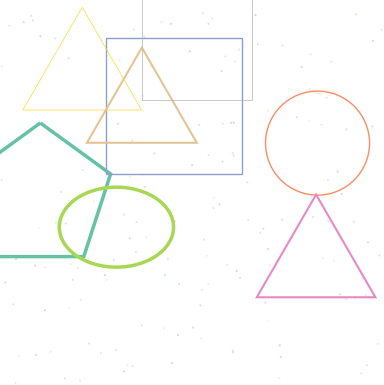[{"shape": "pentagon", "thickness": 2.5, "radius": 0.96, "center": [0.105, 0.489]}, {"shape": "circle", "thickness": 1, "radius": 0.68, "center": [0.825, 0.628]}, {"shape": "square", "thickness": 1, "radius": 0.88, "center": [0.453, 0.725]}, {"shape": "triangle", "thickness": 1.5, "radius": 0.89, "center": [0.821, 0.317]}, {"shape": "oval", "thickness": 2.5, "radius": 0.74, "center": [0.302, 0.41]}, {"shape": "triangle", "thickness": 0.5, "radius": 0.89, "center": [0.213, 0.803]}, {"shape": "triangle", "thickness": 1.5, "radius": 0.82, "center": [0.368, 0.712]}, {"shape": "square", "thickness": 0.5, "radius": 0.71, "center": [0.512, 0.883]}]